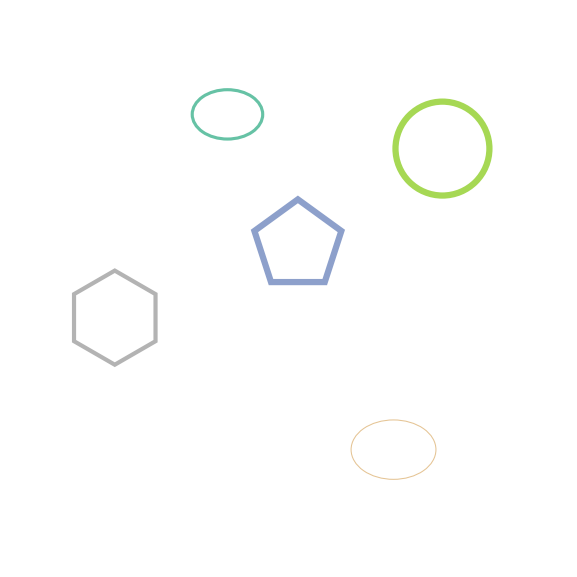[{"shape": "oval", "thickness": 1.5, "radius": 0.31, "center": [0.394, 0.801]}, {"shape": "pentagon", "thickness": 3, "radius": 0.4, "center": [0.516, 0.575]}, {"shape": "circle", "thickness": 3, "radius": 0.41, "center": [0.766, 0.742]}, {"shape": "oval", "thickness": 0.5, "radius": 0.37, "center": [0.681, 0.221]}, {"shape": "hexagon", "thickness": 2, "radius": 0.41, "center": [0.199, 0.449]}]